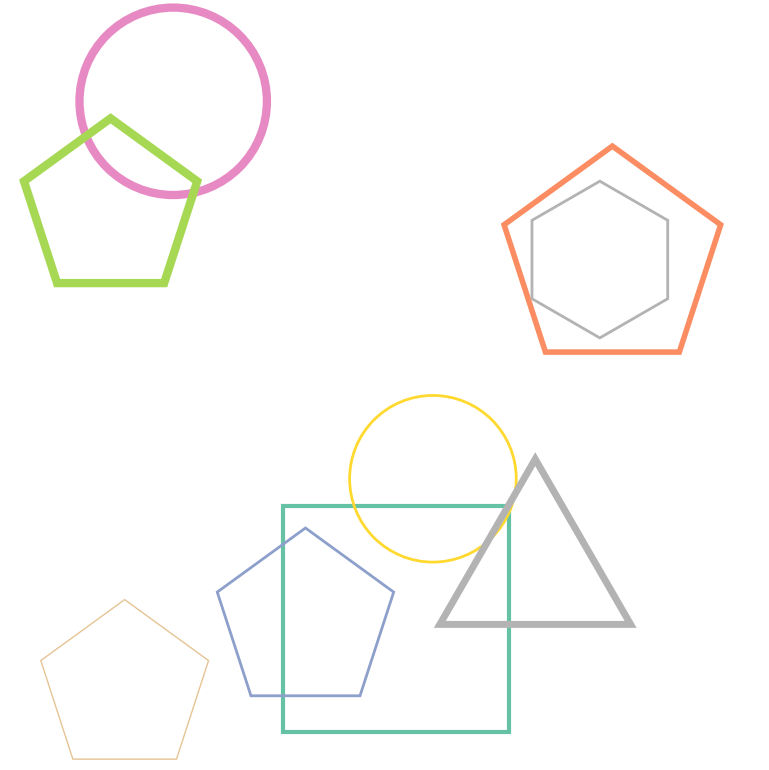[{"shape": "square", "thickness": 1.5, "radius": 0.74, "center": [0.515, 0.196]}, {"shape": "pentagon", "thickness": 2, "radius": 0.74, "center": [0.795, 0.662]}, {"shape": "pentagon", "thickness": 1, "radius": 0.6, "center": [0.397, 0.194]}, {"shape": "circle", "thickness": 3, "radius": 0.61, "center": [0.225, 0.868]}, {"shape": "pentagon", "thickness": 3, "radius": 0.59, "center": [0.144, 0.728]}, {"shape": "circle", "thickness": 1, "radius": 0.54, "center": [0.562, 0.378]}, {"shape": "pentagon", "thickness": 0.5, "radius": 0.57, "center": [0.162, 0.107]}, {"shape": "hexagon", "thickness": 1, "radius": 0.51, "center": [0.779, 0.663]}, {"shape": "triangle", "thickness": 2.5, "radius": 0.72, "center": [0.695, 0.261]}]